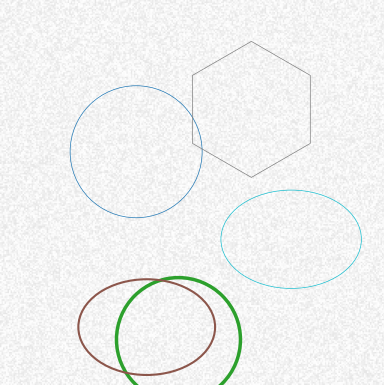[{"shape": "circle", "thickness": 0.5, "radius": 0.86, "center": [0.354, 0.606]}, {"shape": "circle", "thickness": 2.5, "radius": 0.81, "center": [0.464, 0.118]}, {"shape": "oval", "thickness": 1.5, "radius": 0.89, "center": [0.381, 0.15]}, {"shape": "hexagon", "thickness": 0.5, "radius": 0.88, "center": [0.653, 0.716]}, {"shape": "oval", "thickness": 0.5, "radius": 0.91, "center": [0.756, 0.379]}]